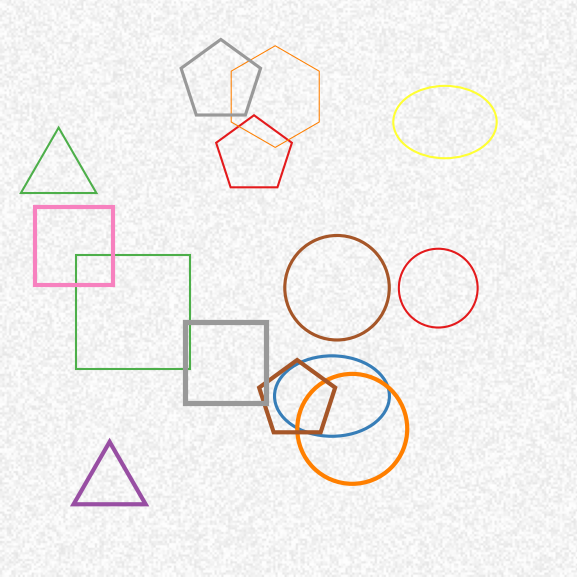[{"shape": "pentagon", "thickness": 1, "radius": 0.34, "center": [0.44, 0.731]}, {"shape": "circle", "thickness": 1, "radius": 0.34, "center": [0.759, 0.5]}, {"shape": "oval", "thickness": 1.5, "radius": 0.5, "center": [0.575, 0.313]}, {"shape": "triangle", "thickness": 1, "radius": 0.38, "center": [0.102, 0.703]}, {"shape": "square", "thickness": 1, "radius": 0.49, "center": [0.23, 0.459]}, {"shape": "triangle", "thickness": 2, "radius": 0.36, "center": [0.19, 0.162]}, {"shape": "circle", "thickness": 2, "radius": 0.48, "center": [0.61, 0.257]}, {"shape": "hexagon", "thickness": 0.5, "radius": 0.44, "center": [0.477, 0.832]}, {"shape": "oval", "thickness": 1, "radius": 0.45, "center": [0.771, 0.788]}, {"shape": "pentagon", "thickness": 2, "radius": 0.35, "center": [0.515, 0.307]}, {"shape": "circle", "thickness": 1.5, "radius": 0.45, "center": [0.584, 0.501]}, {"shape": "square", "thickness": 2, "radius": 0.34, "center": [0.129, 0.573]}, {"shape": "pentagon", "thickness": 1.5, "radius": 0.36, "center": [0.382, 0.859]}, {"shape": "square", "thickness": 2.5, "radius": 0.35, "center": [0.391, 0.372]}]